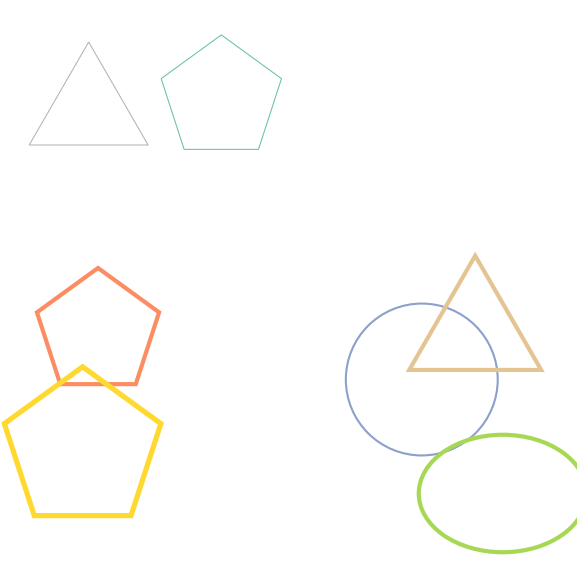[{"shape": "pentagon", "thickness": 0.5, "radius": 0.55, "center": [0.383, 0.829]}, {"shape": "pentagon", "thickness": 2, "radius": 0.56, "center": [0.17, 0.424]}, {"shape": "circle", "thickness": 1, "radius": 0.66, "center": [0.73, 0.342]}, {"shape": "oval", "thickness": 2, "radius": 0.73, "center": [0.87, 0.145]}, {"shape": "pentagon", "thickness": 2.5, "radius": 0.71, "center": [0.143, 0.222]}, {"shape": "triangle", "thickness": 2, "radius": 0.66, "center": [0.823, 0.424]}, {"shape": "triangle", "thickness": 0.5, "radius": 0.59, "center": [0.154, 0.807]}]